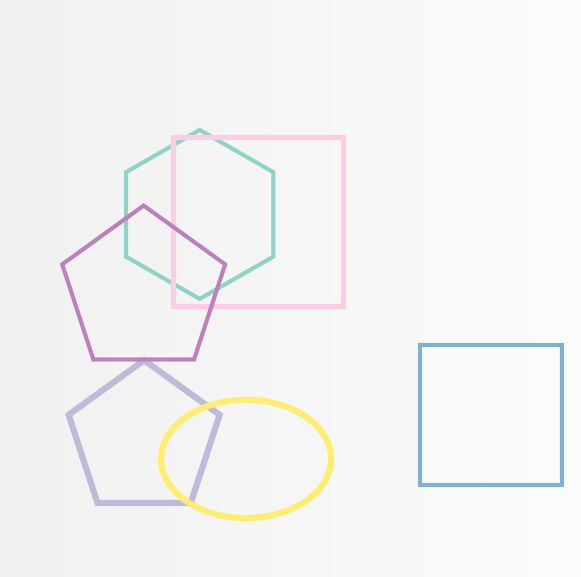[{"shape": "hexagon", "thickness": 2, "radius": 0.73, "center": [0.344, 0.628]}, {"shape": "pentagon", "thickness": 3, "radius": 0.68, "center": [0.248, 0.239]}, {"shape": "square", "thickness": 2, "radius": 0.61, "center": [0.845, 0.28]}, {"shape": "square", "thickness": 2.5, "radius": 0.73, "center": [0.444, 0.616]}, {"shape": "pentagon", "thickness": 2, "radius": 0.74, "center": [0.247, 0.496]}, {"shape": "oval", "thickness": 3, "radius": 0.73, "center": [0.423, 0.204]}]